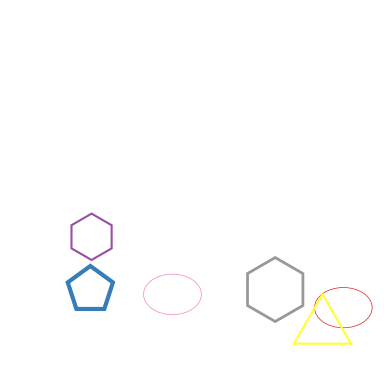[{"shape": "oval", "thickness": 0.5, "radius": 0.37, "center": [0.892, 0.201]}, {"shape": "pentagon", "thickness": 3, "radius": 0.31, "center": [0.235, 0.247]}, {"shape": "hexagon", "thickness": 1.5, "radius": 0.3, "center": [0.238, 0.385]}, {"shape": "triangle", "thickness": 1.5, "radius": 0.43, "center": [0.838, 0.15]}, {"shape": "oval", "thickness": 0.5, "radius": 0.38, "center": [0.448, 0.235]}, {"shape": "hexagon", "thickness": 2, "radius": 0.42, "center": [0.715, 0.248]}]